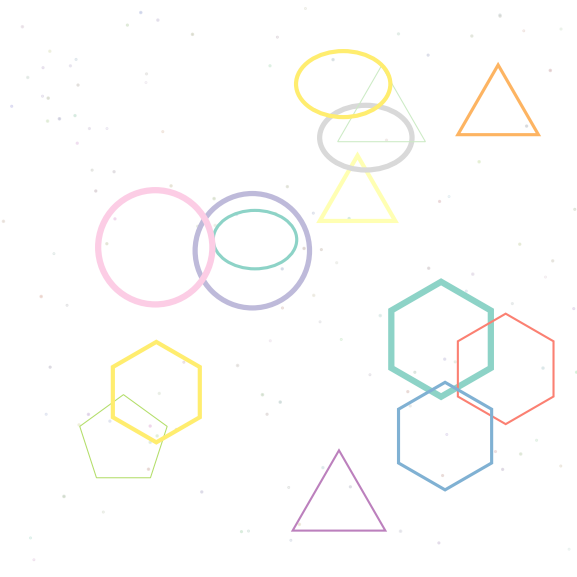[{"shape": "hexagon", "thickness": 3, "radius": 0.5, "center": [0.764, 0.412]}, {"shape": "oval", "thickness": 1.5, "radius": 0.36, "center": [0.442, 0.584]}, {"shape": "triangle", "thickness": 2, "radius": 0.38, "center": [0.619, 0.654]}, {"shape": "circle", "thickness": 2.5, "radius": 0.5, "center": [0.437, 0.565]}, {"shape": "hexagon", "thickness": 1, "radius": 0.48, "center": [0.876, 0.36]}, {"shape": "hexagon", "thickness": 1.5, "radius": 0.47, "center": [0.771, 0.244]}, {"shape": "triangle", "thickness": 1.5, "radius": 0.4, "center": [0.863, 0.806]}, {"shape": "pentagon", "thickness": 0.5, "radius": 0.4, "center": [0.214, 0.236]}, {"shape": "circle", "thickness": 3, "radius": 0.49, "center": [0.269, 0.571]}, {"shape": "oval", "thickness": 2.5, "radius": 0.4, "center": [0.633, 0.761]}, {"shape": "triangle", "thickness": 1, "radius": 0.46, "center": [0.587, 0.127]}, {"shape": "triangle", "thickness": 0.5, "radius": 0.44, "center": [0.661, 0.798]}, {"shape": "hexagon", "thickness": 2, "radius": 0.43, "center": [0.271, 0.32]}, {"shape": "oval", "thickness": 2, "radius": 0.41, "center": [0.594, 0.854]}]